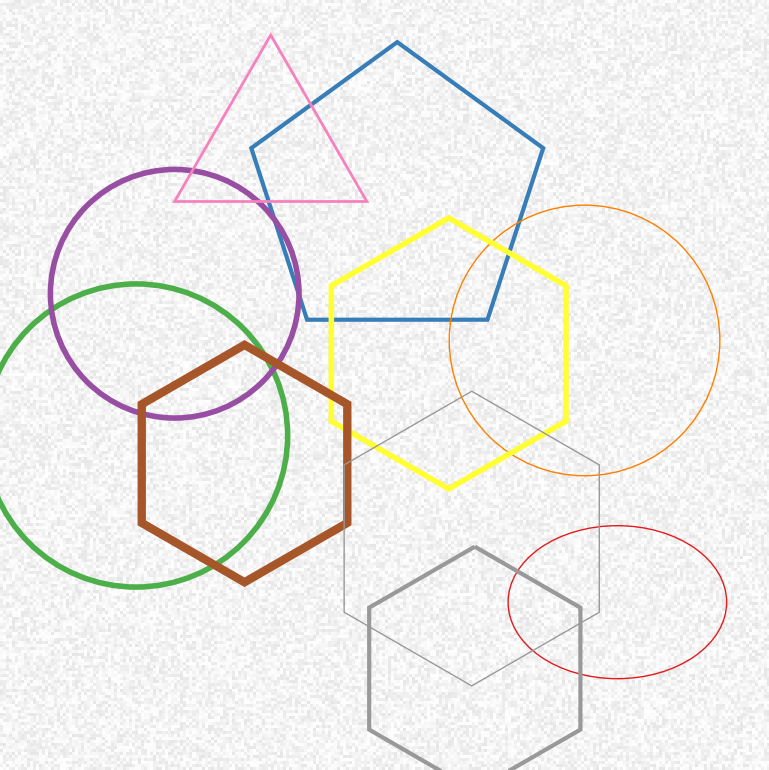[{"shape": "oval", "thickness": 0.5, "radius": 0.71, "center": [0.802, 0.218]}, {"shape": "pentagon", "thickness": 1.5, "radius": 1.0, "center": [0.516, 0.746]}, {"shape": "circle", "thickness": 2, "radius": 0.98, "center": [0.177, 0.434]}, {"shape": "circle", "thickness": 2, "radius": 0.81, "center": [0.227, 0.619]}, {"shape": "circle", "thickness": 0.5, "radius": 0.88, "center": [0.759, 0.558]}, {"shape": "hexagon", "thickness": 2, "radius": 0.88, "center": [0.583, 0.541]}, {"shape": "hexagon", "thickness": 3, "radius": 0.77, "center": [0.318, 0.398]}, {"shape": "triangle", "thickness": 1, "radius": 0.72, "center": [0.352, 0.81]}, {"shape": "hexagon", "thickness": 0.5, "radius": 0.96, "center": [0.613, 0.301]}, {"shape": "hexagon", "thickness": 1.5, "radius": 0.79, "center": [0.617, 0.132]}]